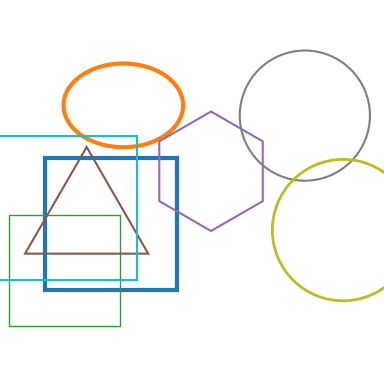[{"shape": "square", "thickness": 3, "radius": 0.86, "center": [0.289, 0.417]}, {"shape": "oval", "thickness": 3, "radius": 0.78, "center": [0.32, 0.726]}, {"shape": "square", "thickness": 1, "radius": 0.72, "center": [0.168, 0.297]}, {"shape": "hexagon", "thickness": 1.5, "radius": 0.78, "center": [0.548, 0.555]}, {"shape": "triangle", "thickness": 1.5, "radius": 0.92, "center": [0.225, 0.434]}, {"shape": "circle", "thickness": 1.5, "radius": 0.85, "center": [0.792, 0.7]}, {"shape": "circle", "thickness": 2, "radius": 0.92, "center": [0.891, 0.402]}, {"shape": "square", "thickness": 1.5, "radius": 0.93, "center": [0.17, 0.459]}]